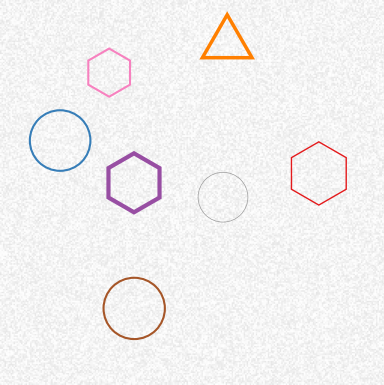[{"shape": "hexagon", "thickness": 1, "radius": 0.41, "center": [0.828, 0.549]}, {"shape": "circle", "thickness": 1.5, "radius": 0.39, "center": [0.156, 0.635]}, {"shape": "hexagon", "thickness": 3, "radius": 0.38, "center": [0.348, 0.525]}, {"shape": "triangle", "thickness": 2.5, "radius": 0.37, "center": [0.59, 0.887]}, {"shape": "circle", "thickness": 1.5, "radius": 0.4, "center": [0.349, 0.199]}, {"shape": "hexagon", "thickness": 1.5, "radius": 0.31, "center": [0.284, 0.811]}, {"shape": "circle", "thickness": 0.5, "radius": 0.32, "center": [0.579, 0.488]}]